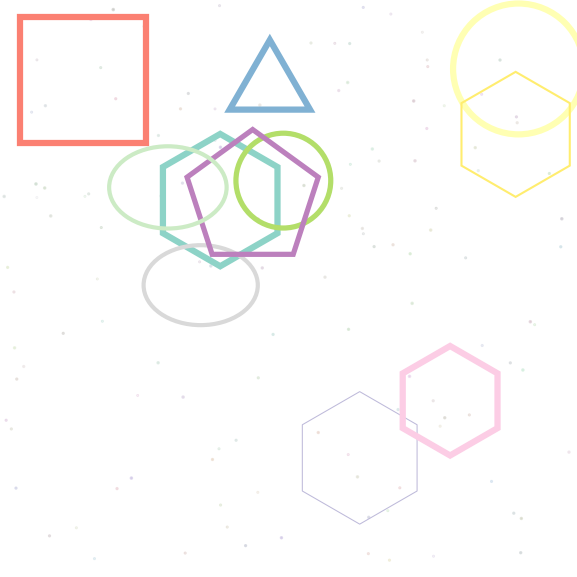[{"shape": "hexagon", "thickness": 3, "radius": 0.57, "center": [0.381, 0.653]}, {"shape": "circle", "thickness": 3, "radius": 0.57, "center": [0.898, 0.88]}, {"shape": "hexagon", "thickness": 0.5, "radius": 0.57, "center": [0.623, 0.206]}, {"shape": "square", "thickness": 3, "radius": 0.55, "center": [0.143, 0.86]}, {"shape": "triangle", "thickness": 3, "radius": 0.4, "center": [0.467, 0.85]}, {"shape": "circle", "thickness": 2.5, "radius": 0.41, "center": [0.491, 0.686]}, {"shape": "hexagon", "thickness": 3, "radius": 0.47, "center": [0.779, 0.305]}, {"shape": "oval", "thickness": 2, "radius": 0.49, "center": [0.348, 0.505]}, {"shape": "pentagon", "thickness": 2.5, "radius": 0.6, "center": [0.438, 0.655]}, {"shape": "oval", "thickness": 2, "radius": 0.51, "center": [0.291, 0.675]}, {"shape": "hexagon", "thickness": 1, "radius": 0.54, "center": [0.893, 0.766]}]